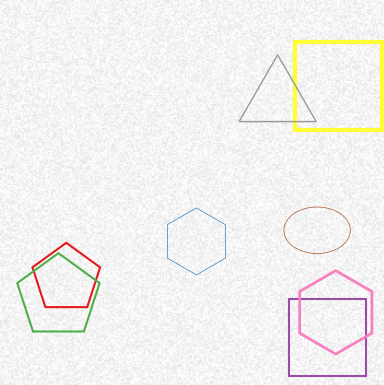[{"shape": "pentagon", "thickness": 1.5, "radius": 0.46, "center": [0.172, 0.277]}, {"shape": "hexagon", "thickness": 0.5, "radius": 0.44, "center": [0.51, 0.373]}, {"shape": "pentagon", "thickness": 1.5, "radius": 0.56, "center": [0.152, 0.23]}, {"shape": "square", "thickness": 1.5, "radius": 0.5, "center": [0.851, 0.122]}, {"shape": "square", "thickness": 3, "radius": 0.57, "center": [0.879, 0.777]}, {"shape": "oval", "thickness": 0.5, "radius": 0.43, "center": [0.824, 0.402]}, {"shape": "hexagon", "thickness": 2, "radius": 0.54, "center": [0.872, 0.189]}, {"shape": "triangle", "thickness": 1, "radius": 0.58, "center": [0.721, 0.742]}]